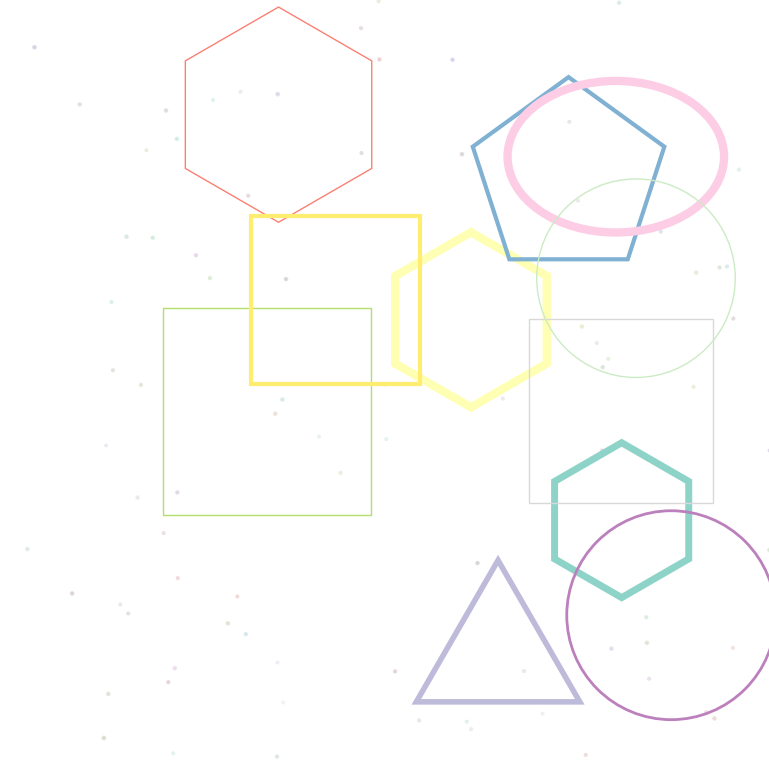[{"shape": "hexagon", "thickness": 2.5, "radius": 0.5, "center": [0.807, 0.324]}, {"shape": "hexagon", "thickness": 3, "radius": 0.57, "center": [0.612, 0.585]}, {"shape": "triangle", "thickness": 2, "radius": 0.61, "center": [0.647, 0.15]}, {"shape": "hexagon", "thickness": 0.5, "radius": 0.7, "center": [0.362, 0.851]}, {"shape": "pentagon", "thickness": 1.5, "radius": 0.65, "center": [0.738, 0.769]}, {"shape": "square", "thickness": 0.5, "radius": 0.67, "center": [0.347, 0.465]}, {"shape": "oval", "thickness": 3, "radius": 0.7, "center": [0.8, 0.796]}, {"shape": "square", "thickness": 0.5, "radius": 0.6, "center": [0.807, 0.467]}, {"shape": "circle", "thickness": 1, "radius": 0.68, "center": [0.872, 0.201]}, {"shape": "circle", "thickness": 0.5, "radius": 0.64, "center": [0.826, 0.639]}, {"shape": "square", "thickness": 1.5, "radius": 0.55, "center": [0.435, 0.61]}]